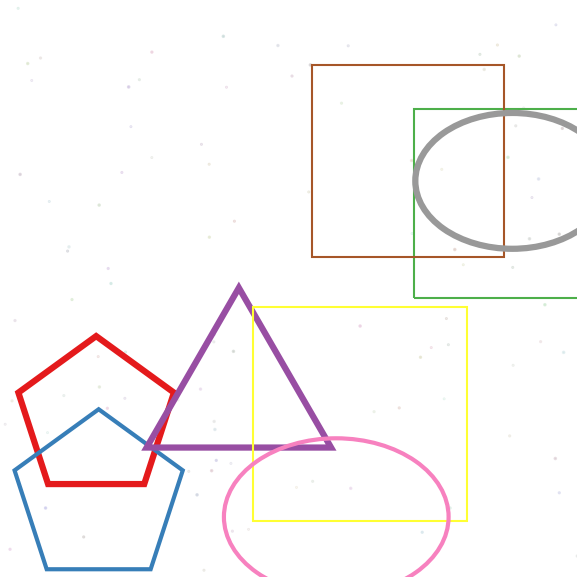[{"shape": "pentagon", "thickness": 3, "radius": 0.71, "center": [0.167, 0.276]}, {"shape": "pentagon", "thickness": 2, "radius": 0.77, "center": [0.171, 0.137]}, {"shape": "square", "thickness": 1, "radius": 0.82, "center": [0.881, 0.646]}, {"shape": "triangle", "thickness": 3, "radius": 0.92, "center": [0.414, 0.316]}, {"shape": "square", "thickness": 1, "radius": 0.93, "center": [0.623, 0.283]}, {"shape": "square", "thickness": 1, "radius": 0.83, "center": [0.707, 0.72]}, {"shape": "oval", "thickness": 2, "radius": 0.97, "center": [0.582, 0.104]}, {"shape": "oval", "thickness": 3, "radius": 0.84, "center": [0.887, 0.686]}]